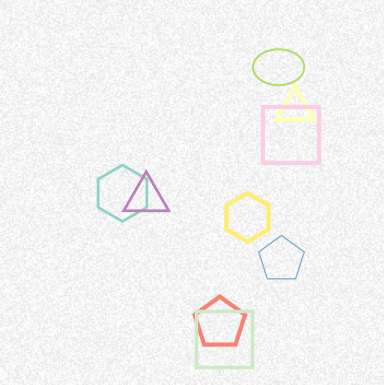[{"shape": "hexagon", "thickness": 2, "radius": 0.37, "center": [0.318, 0.498]}, {"shape": "triangle", "thickness": 3, "radius": 0.29, "center": [0.766, 0.718]}, {"shape": "pentagon", "thickness": 3, "radius": 0.35, "center": [0.571, 0.161]}, {"shape": "pentagon", "thickness": 1, "radius": 0.31, "center": [0.731, 0.326]}, {"shape": "oval", "thickness": 1.5, "radius": 0.33, "center": [0.724, 0.825]}, {"shape": "square", "thickness": 3, "radius": 0.36, "center": [0.756, 0.649]}, {"shape": "triangle", "thickness": 2, "radius": 0.34, "center": [0.38, 0.486]}, {"shape": "square", "thickness": 2.5, "radius": 0.36, "center": [0.582, 0.119]}, {"shape": "hexagon", "thickness": 3, "radius": 0.31, "center": [0.643, 0.435]}]